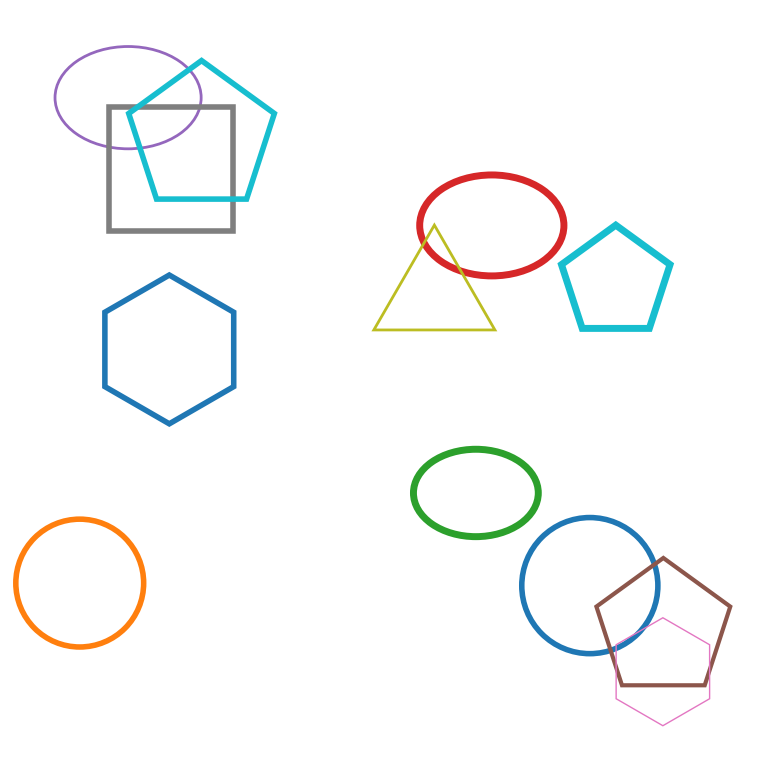[{"shape": "circle", "thickness": 2, "radius": 0.44, "center": [0.766, 0.239]}, {"shape": "hexagon", "thickness": 2, "radius": 0.48, "center": [0.22, 0.546]}, {"shape": "circle", "thickness": 2, "radius": 0.42, "center": [0.104, 0.243]}, {"shape": "oval", "thickness": 2.5, "radius": 0.41, "center": [0.618, 0.36]}, {"shape": "oval", "thickness": 2.5, "radius": 0.47, "center": [0.639, 0.707]}, {"shape": "oval", "thickness": 1, "radius": 0.47, "center": [0.166, 0.873]}, {"shape": "pentagon", "thickness": 1.5, "radius": 0.46, "center": [0.861, 0.184]}, {"shape": "hexagon", "thickness": 0.5, "radius": 0.35, "center": [0.861, 0.128]}, {"shape": "square", "thickness": 2, "radius": 0.4, "center": [0.222, 0.78]}, {"shape": "triangle", "thickness": 1, "radius": 0.45, "center": [0.564, 0.617]}, {"shape": "pentagon", "thickness": 2, "radius": 0.5, "center": [0.262, 0.822]}, {"shape": "pentagon", "thickness": 2.5, "radius": 0.37, "center": [0.8, 0.633]}]